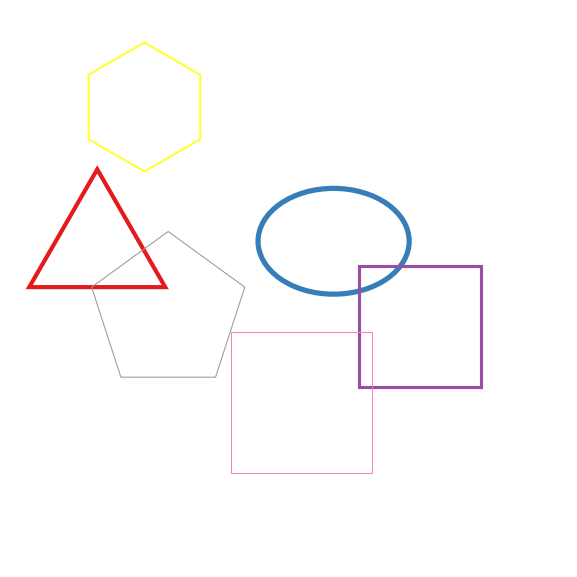[{"shape": "triangle", "thickness": 2, "radius": 0.68, "center": [0.168, 0.57]}, {"shape": "oval", "thickness": 2.5, "radius": 0.65, "center": [0.578, 0.581]}, {"shape": "square", "thickness": 1.5, "radius": 0.53, "center": [0.727, 0.433]}, {"shape": "hexagon", "thickness": 1, "radius": 0.56, "center": [0.25, 0.814]}, {"shape": "square", "thickness": 0.5, "radius": 0.61, "center": [0.523, 0.302]}, {"shape": "pentagon", "thickness": 0.5, "radius": 0.7, "center": [0.291, 0.459]}]